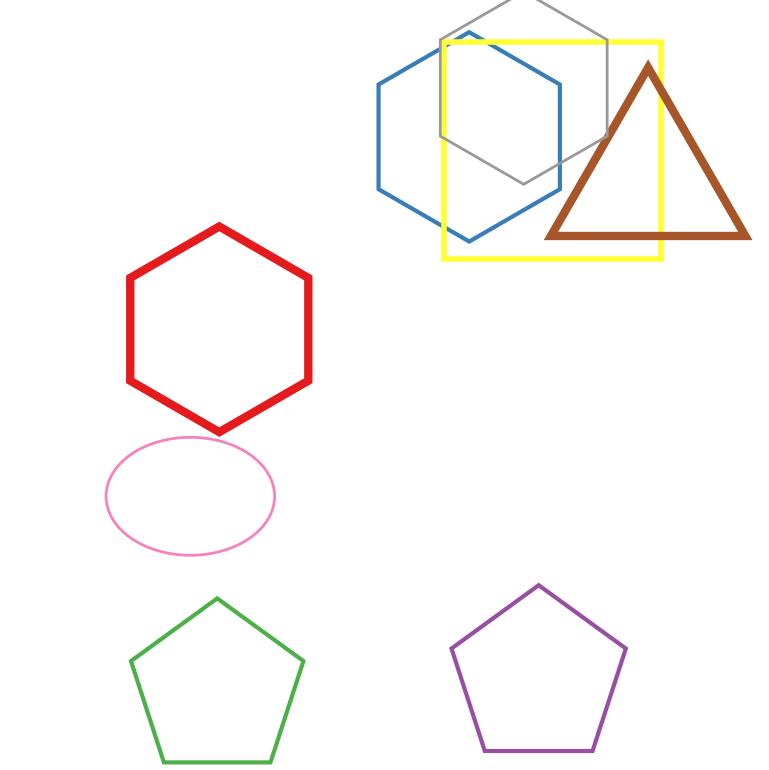[{"shape": "hexagon", "thickness": 3, "radius": 0.67, "center": [0.285, 0.572]}, {"shape": "hexagon", "thickness": 1.5, "radius": 0.68, "center": [0.609, 0.822]}, {"shape": "pentagon", "thickness": 1.5, "radius": 0.59, "center": [0.282, 0.105]}, {"shape": "pentagon", "thickness": 1.5, "radius": 0.6, "center": [0.7, 0.121]}, {"shape": "square", "thickness": 2, "radius": 0.7, "center": [0.717, 0.805]}, {"shape": "triangle", "thickness": 3, "radius": 0.73, "center": [0.842, 0.766]}, {"shape": "oval", "thickness": 1, "radius": 0.55, "center": [0.247, 0.355]}, {"shape": "hexagon", "thickness": 1, "radius": 0.63, "center": [0.68, 0.886]}]